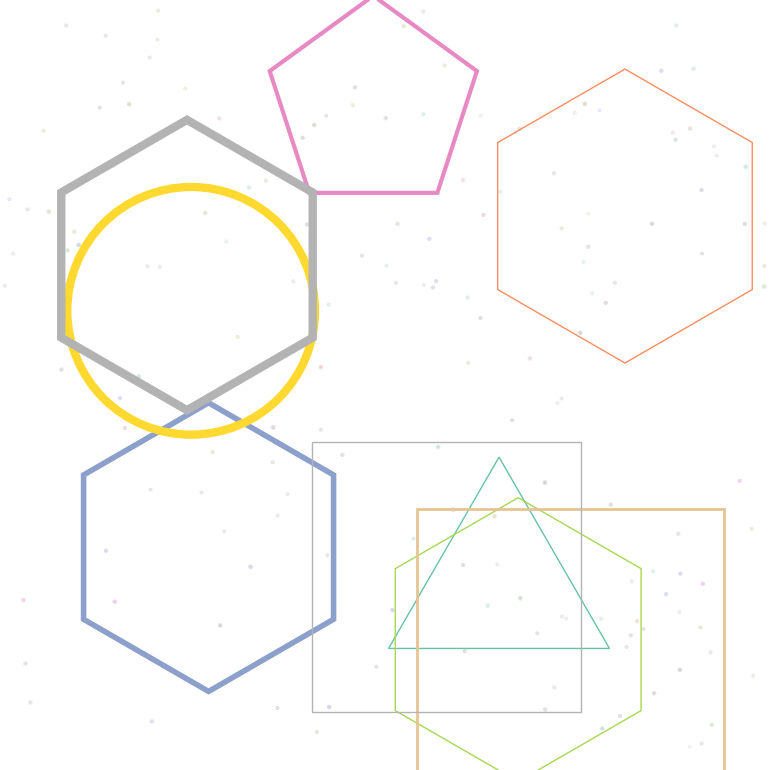[{"shape": "triangle", "thickness": 0.5, "radius": 0.83, "center": [0.648, 0.241]}, {"shape": "hexagon", "thickness": 0.5, "radius": 0.95, "center": [0.812, 0.719]}, {"shape": "hexagon", "thickness": 2, "radius": 0.94, "center": [0.271, 0.289]}, {"shape": "pentagon", "thickness": 1.5, "radius": 0.71, "center": [0.485, 0.864]}, {"shape": "hexagon", "thickness": 0.5, "radius": 0.92, "center": [0.673, 0.169]}, {"shape": "circle", "thickness": 3, "radius": 0.8, "center": [0.248, 0.596]}, {"shape": "square", "thickness": 1, "radius": 1.0, "center": [0.741, 0.139]}, {"shape": "hexagon", "thickness": 3, "radius": 0.94, "center": [0.243, 0.656]}, {"shape": "square", "thickness": 0.5, "radius": 0.87, "center": [0.58, 0.251]}]